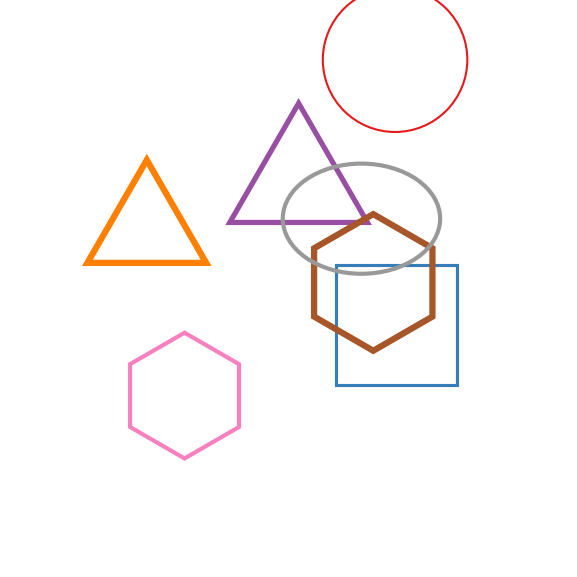[{"shape": "circle", "thickness": 1, "radius": 0.63, "center": [0.684, 0.896]}, {"shape": "square", "thickness": 1.5, "radius": 0.52, "center": [0.687, 0.437]}, {"shape": "triangle", "thickness": 2.5, "radius": 0.69, "center": [0.517, 0.683]}, {"shape": "triangle", "thickness": 3, "radius": 0.59, "center": [0.254, 0.603]}, {"shape": "hexagon", "thickness": 3, "radius": 0.59, "center": [0.646, 0.51]}, {"shape": "hexagon", "thickness": 2, "radius": 0.54, "center": [0.32, 0.314]}, {"shape": "oval", "thickness": 2, "radius": 0.68, "center": [0.626, 0.62]}]